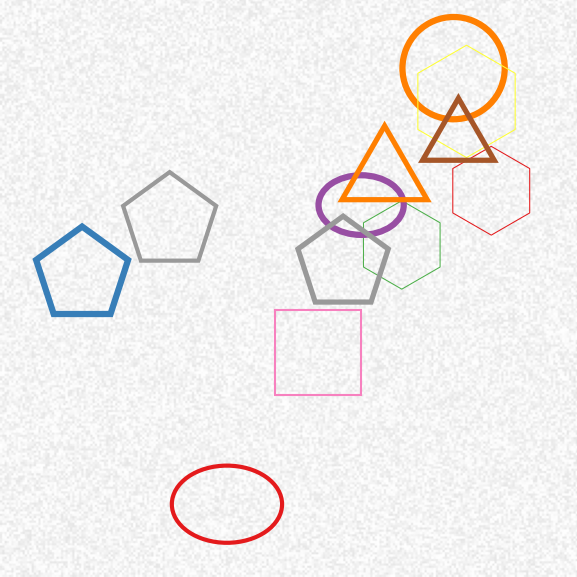[{"shape": "hexagon", "thickness": 0.5, "radius": 0.38, "center": [0.851, 0.669]}, {"shape": "oval", "thickness": 2, "radius": 0.48, "center": [0.393, 0.126]}, {"shape": "pentagon", "thickness": 3, "radius": 0.42, "center": [0.142, 0.523]}, {"shape": "hexagon", "thickness": 0.5, "radius": 0.38, "center": [0.696, 0.575]}, {"shape": "oval", "thickness": 3, "radius": 0.37, "center": [0.625, 0.644]}, {"shape": "triangle", "thickness": 2.5, "radius": 0.43, "center": [0.666, 0.696]}, {"shape": "circle", "thickness": 3, "radius": 0.44, "center": [0.785, 0.881]}, {"shape": "hexagon", "thickness": 0.5, "radius": 0.49, "center": [0.808, 0.824]}, {"shape": "triangle", "thickness": 2.5, "radius": 0.36, "center": [0.794, 0.757]}, {"shape": "square", "thickness": 1, "radius": 0.37, "center": [0.551, 0.388]}, {"shape": "pentagon", "thickness": 2.5, "radius": 0.41, "center": [0.594, 0.543]}, {"shape": "pentagon", "thickness": 2, "radius": 0.42, "center": [0.294, 0.616]}]